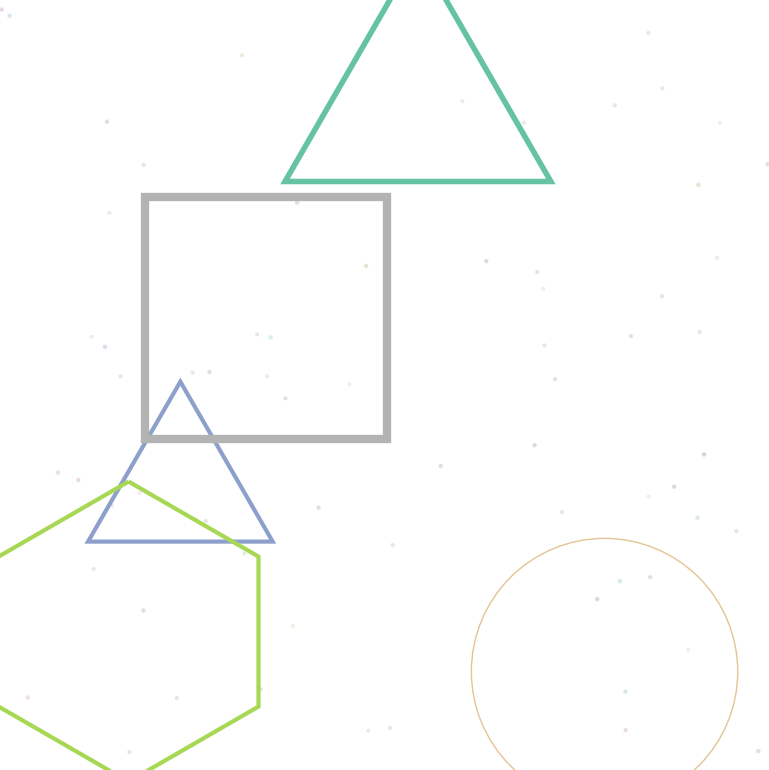[{"shape": "triangle", "thickness": 2, "radius": 1.0, "center": [0.543, 0.864]}, {"shape": "triangle", "thickness": 1.5, "radius": 0.69, "center": [0.234, 0.366]}, {"shape": "hexagon", "thickness": 1.5, "radius": 0.97, "center": [0.167, 0.18]}, {"shape": "circle", "thickness": 0.5, "radius": 0.86, "center": [0.785, 0.128]}, {"shape": "square", "thickness": 3, "radius": 0.78, "center": [0.345, 0.587]}]